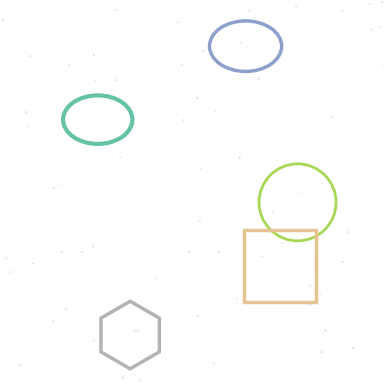[{"shape": "oval", "thickness": 3, "radius": 0.45, "center": [0.254, 0.689]}, {"shape": "oval", "thickness": 2.5, "radius": 0.47, "center": [0.638, 0.88]}, {"shape": "circle", "thickness": 2, "radius": 0.5, "center": [0.773, 0.474]}, {"shape": "square", "thickness": 2.5, "radius": 0.47, "center": [0.726, 0.31]}, {"shape": "hexagon", "thickness": 2.5, "radius": 0.44, "center": [0.338, 0.13]}]